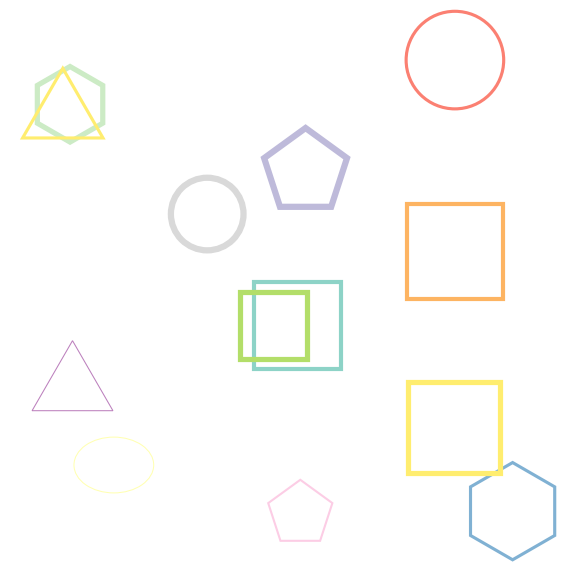[{"shape": "square", "thickness": 2, "radius": 0.38, "center": [0.516, 0.435]}, {"shape": "oval", "thickness": 0.5, "radius": 0.35, "center": [0.197, 0.194]}, {"shape": "pentagon", "thickness": 3, "radius": 0.38, "center": [0.529, 0.702]}, {"shape": "circle", "thickness": 1.5, "radius": 0.42, "center": [0.788, 0.895]}, {"shape": "hexagon", "thickness": 1.5, "radius": 0.42, "center": [0.888, 0.114]}, {"shape": "square", "thickness": 2, "radius": 0.41, "center": [0.788, 0.563]}, {"shape": "square", "thickness": 2.5, "radius": 0.29, "center": [0.474, 0.436]}, {"shape": "pentagon", "thickness": 1, "radius": 0.29, "center": [0.52, 0.11]}, {"shape": "circle", "thickness": 3, "radius": 0.31, "center": [0.359, 0.629]}, {"shape": "triangle", "thickness": 0.5, "radius": 0.4, "center": [0.126, 0.328]}, {"shape": "hexagon", "thickness": 2.5, "radius": 0.33, "center": [0.121, 0.819]}, {"shape": "triangle", "thickness": 1.5, "radius": 0.4, "center": [0.109, 0.8]}, {"shape": "square", "thickness": 2.5, "radius": 0.4, "center": [0.787, 0.259]}]